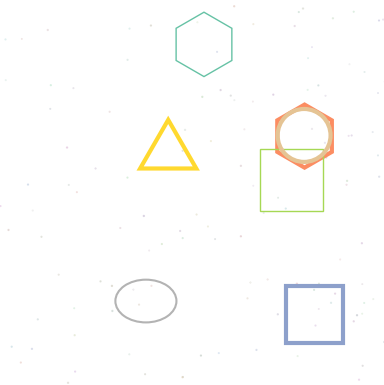[{"shape": "hexagon", "thickness": 1, "radius": 0.42, "center": [0.53, 0.885]}, {"shape": "hexagon", "thickness": 3, "radius": 0.41, "center": [0.791, 0.646]}, {"shape": "square", "thickness": 3, "radius": 0.37, "center": [0.816, 0.184]}, {"shape": "square", "thickness": 1, "radius": 0.41, "center": [0.757, 0.533]}, {"shape": "triangle", "thickness": 3, "radius": 0.42, "center": [0.437, 0.604]}, {"shape": "circle", "thickness": 3, "radius": 0.34, "center": [0.79, 0.648]}, {"shape": "oval", "thickness": 1.5, "radius": 0.4, "center": [0.379, 0.218]}]